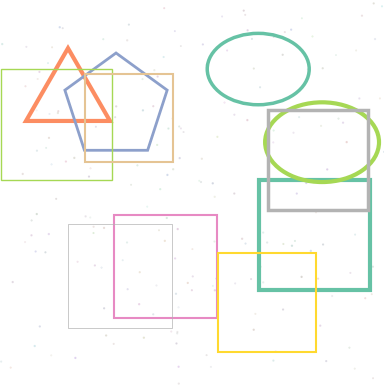[{"shape": "oval", "thickness": 2.5, "radius": 0.66, "center": [0.671, 0.821]}, {"shape": "square", "thickness": 3, "radius": 0.72, "center": [0.817, 0.39]}, {"shape": "triangle", "thickness": 3, "radius": 0.63, "center": [0.177, 0.749]}, {"shape": "pentagon", "thickness": 2, "radius": 0.7, "center": [0.301, 0.723]}, {"shape": "square", "thickness": 1.5, "radius": 0.67, "center": [0.43, 0.308]}, {"shape": "oval", "thickness": 3, "radius": 0.74, "center": [0.837, 0.631]}, {"shape": "square", "thickness": 1, "radius": 0.72, "center": [0.146, 0.677]}, {"shape": "square", "thickness": 1.5, "radius": 0.64, "center": [0.693, 0.214]}, {"shape": "square", "thickness": 1.5, "radius": 0.57, "center": [0.335, 0.694]}, {"shape": "square", "thickness": 0.5, "radius": 0.68, "center": [0.312, 0.283]}, {"shape": "square", "thickness": 2.5, "radius": 0.65, "center": [0.825, 0.583]}]